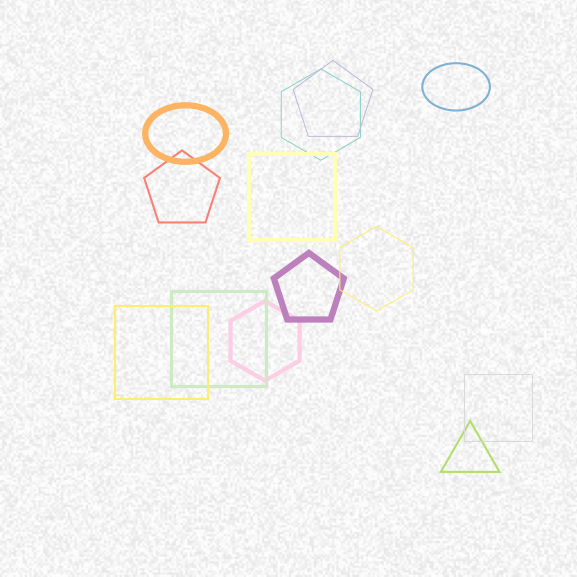[{"shape": "hexagon", "thickness": 0.5, "radius": 0.4, "center": [0.556, 0.801]}, {"shape": "square", "thickness": 2, "radius": 0.37, "center": [0.505, 0.658]}, {"shape": "pentagon", "thickness": 0.5, "radius": 0.36, "center": [0.577, 0.822]}, {"shape": "pentagon", "thickness": 1, "radius": 0.34, "center": [0.315, 0.67]}, {"shape": "oval", "thickness": 1, "radius": 0.29, "center": [0.79, 0.849]}, {"shape": "oval", "thickness": 3, "radius": 0.35, "center": [0.321, 0.768]}, {"shape": "triangle", "thickness": 1, "radius": 0.29, "center": [0.814, 0.211]}, {"shape": "hexagon", "thickness": 2, "radius": 0.35, "center": [0.459, 0.409]}, {"shape": "square", "thickness": 0.5, "radius": 0.29, "center": [0.862, 0.294]}, {"shape": "pentagon", "thickness": 3, "radius": 0.32, "center": [0.535, 0.497]}, {"shape": "square", "thickness": 1.5, "radius": 0.41, "center": [0.378, 0.412]}, {"shape": "square", "thickness": 1, "radius": 0.4, "center": [0.28, 0.389]}, {"shape": "hexagon", "thickness": 0.5, "radius": 0.37, "center": [0.652, 0.534]}]